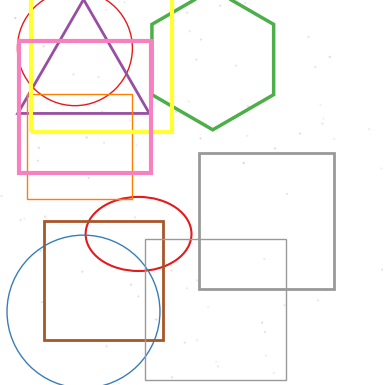[{"shape": "circle", "thickness": 1, "radius": 0.75, "center": [0.195, 0.875]}, {"shape": "oval", "thickness": 1.5, "radius": 0.69, "center": [0.36, 0.392]}, {"shape": "circle", "thickness": 1, "radius": 0.99, "center": [0.217, 0.191]}, {"shape": "hexagon", "thickness": 2.5, "radius": 0.91, "center": [0.553, 0.845]}, {"shape": "triangle", "thickness": 2, "radius": 0.99, "center": [0.217, 0.804]}, {"shape": "square", "thickness": 1, "radius": 0.69, "center": [0.206, 0.619]}, {"shape": "square", "thickness": 3, "radius": 0.91, "center": [0.264, 0.839]}, {"shape": "square", "thickness": 2, "radius": 0.77, "center": [0.269, 0.271]}, {"shape": "square", "thickness": 3, "radius": 0.86, "center": [0.22, 0.723]}, {"shape": "square", "thickness": 2, "radius": 0.88, "center": [0.692, 0.426]}, {"shape": "square", "thickness": 1, "radius": 0.92, "center": [0.559, 0.196]}]